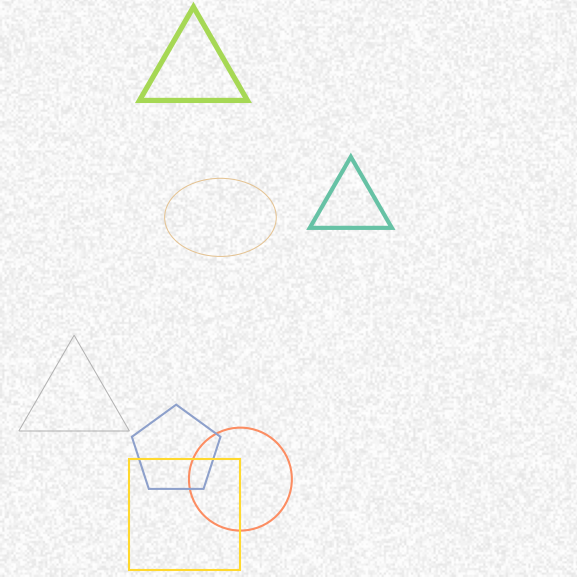[{"shape": "triangle", "thickness": 2, "radius": 0.41, "center": [0.607, 0.646]}, {"shape": "circle", "thickness": 1, "radius": 0.45, "center": [0.416, 0.169]}, {"shape": "pentagon", "thickness": 1, "radius": 0.4, "center": [0.305, 0.218]}, {"shape": "triangle", "thickness": 2.5, "radius": 0.54, "center": [0.335, 0.879]}, {"shape": "square", "thickness": 1, "radius": 0.48, "center": [0.32, 0.108]}, {"shape": "oval", "thickness": 0.5, "radius": 0.48, "center": [0.382, 0.623]}, {"shape": "triangle", "thickness": 0.5, "radius": 0.55, "center": [0.128, 0.308]}]